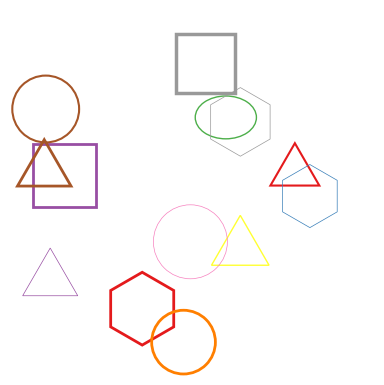[{"shape": "triangle", "thickness": 1.5, "radius": 0.37, "center": [0.766, 0.555]}, {"shape": "hexagon", "thickness": 2, "radius": 0.47, "center": [0.369, 0.198]}, {"shape": "hexagon", "thickness": 0.5, "radius": 0.41, "center": [0.805, 0.491]}, {"shape": "oval", "thickness": 1, "radius": 0.4, "center": [0.587, 0.695]}, {"shape": "triangle", "thickness": 0.5, "radius": 0.41, "center": [0.13, 0.273]}, {"shape": "square", "thickness": 2, "radius": 0.41, "center": [0.167, 0.545]}, {"shape": "circle", "thickness": 2, "radius": 0.41, "center": [0.477, 0.111]}, {"shape": "triangle", "thickness": 1, "radius": 0.43, "center": [0.624, 0.354]}, {"shape": "triangle", "thickness": 2, "radius": 0.4, "center": [0.115, 0.557]}, {"shape": "circle", "thickness": 1.5, "radius": 0.43, "center": [0.119, 0.717]}, {"shape": "circle", "thickness": 0.5, "radius": 0.48, "center": [0.494, 0.372]}, {"shape": "square", "thickness": 2.5, "radius": 0.38, "center": [0.535, 0.834]}, {"shape": "hexagon", "thickness": 0.5, "radius": 0.45, "center": [0.624, 0.683]}]